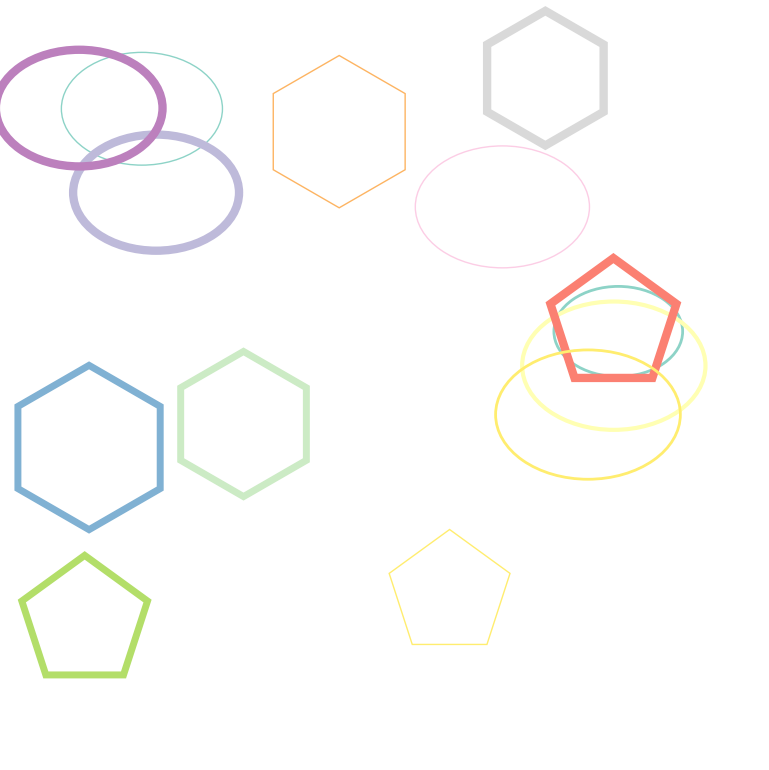[{"shape": "oval", "thickness": 0.5, "radius": 0.52, "center": [0.184, 0.859]}, {"shape": "oval", "thickness": 1, "radius": 0.42, "center": [0.803, 0.57]}, {"shape": "oval", "thickness": 1.5, "radius": 0.6, "center": [0.797, 0.525]}, {"shape": "oval", "thickness": 3, "radius": 0.54, "center": [0.203, 0.75]}, {"shape": "pentagon", "thickness": 3, "radius": 0.43, "center": [0.797, 0.579]}, {"shape": "hexagon", "thickness": 2.5, "radius": 0.53, "center": [0.116, 0.419]}, {"shape": "hexagon", "thickness": 0.5, "radius": 0.49, "center": [0.441, 0.829]}, {"shape": "pentagon", "thickness": 2.5, "radius": 0.43, "center": [0.11, 0.193]}, {"shape": "oval", "thickness": 0.5, "radius": 0.57, "center": [0.652, 0.731]}, {"shape": "hexagon", "thickness": 3, "radius": 0.44, "center": [0.708, 0.898]}, {"shape": "oval", "thickness": 3, "radius": 0.54, "center": [0.103, 0.86]}, {"shape": "hexagon", "thickness": 2.5, "radius": 0.47, "center": [0.316, 0.449]}, {"shape": "oval", "thickness": 1, "radius": 0.6, "center": [0.764, 0.462]}, {"shape": "pentagon", "thickness": 0.5, "radius": 0.41, "center": [0.584, 0.23]}]